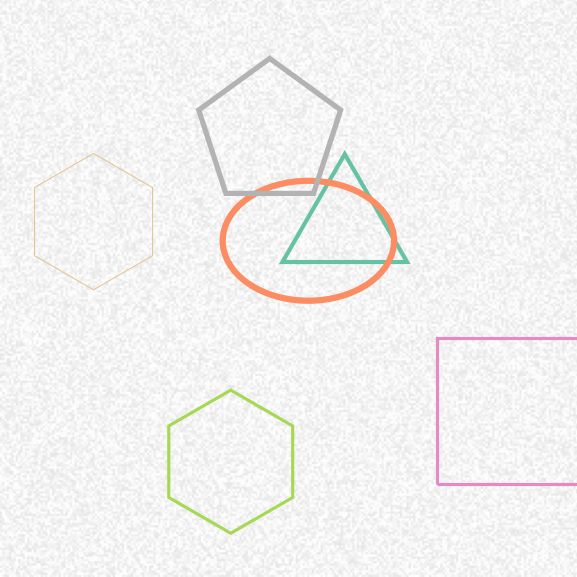[{"shape": "triangle", "thickness": 2, "radius": 0.62, "center": [0.597, 0.608]}, {"shape": "oval", "thickness": 3, "radius": 0.74, "center": [0.534, 0.582]}, {"shape": "square", "thickness": 1.5, "radius": 0.63, "center": [0.883, 0.287]}, {"shape": "hexagon", "thickness": 1.5, "radius": 0.62, "center": [0.4, 0.2]}, {"shape": "hexagon", "thickness": 0.5, "radius": 0.59, "center": [0.162, 0.615]}, {"shape": "pentagon", "thickness": 2.5, "radius": 0.65, "center": [0.467, 0.769]}]